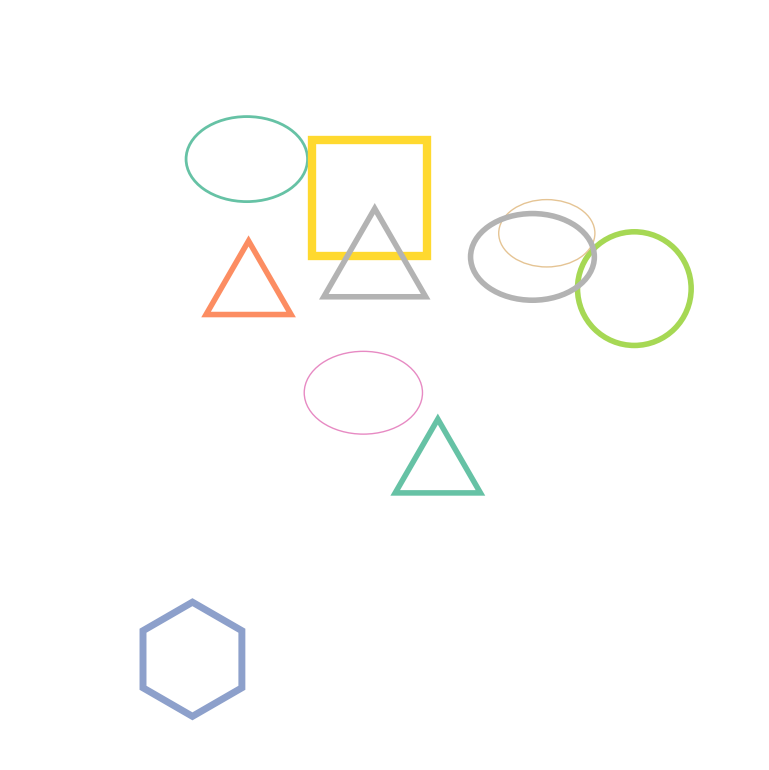[{"shape": "oval", "thickness": 1, "radius": 0.39, "center": [0.321, 0.793]}, {"shape": "triangle", "thickness": 2, "radius": 0.32, "center": [0.569, 0.392]}, {"shape": "triangle", "thickness": 2, "radius": 0.32, "center": [0.323, 0.623]}, {"shape": "hexagon", "thickness": 2.5, "radius": 0.37, "center": [0.25, 0.144]}, {"shape": "oval", "thickness": 0.5, "radius": 0.38, "center": [0.472, 0.49]}, {"shape": "circle", "thickness": 2, "radius": 0.37, "center": [0.824, 0.625]}, {"shape": "square", "thickness": 3, "radius": 0.38, "center": [0.48, 0.742]}, {"shape": "oval", "thickness": 0.5, "radius": 0.31, "center": [0.71, 0.697]}, {"shape": "oval", "thickness": 2, "radius": 0.4, "center": [0.692, 0.666]}, {"shape": "triangle", "thickness": 2, "radius": 0.38, "center": [0.487, 0.653]}]